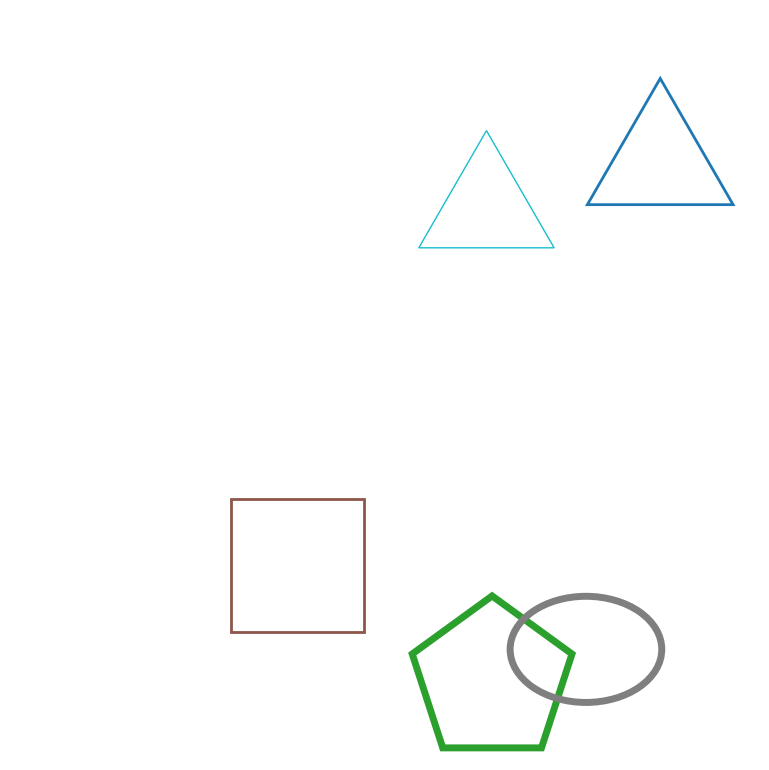[{"shape": "triangle", "thickness": 1, "radius": 0.55, "center": [0.857, 0.789]}, {"shape": "pentagon", "thickness": 2.5, "radius": 0.55, "center": [0.639, 0.117]}, {"shape": "square", "thickness": 1, "radius": 0.43, "center": [0.387, 0.266]}, {"shape": "oval", "thickness": 2.5, "radius": 0.49, "center": [0.761, 0.157]}, {"shape": "triangle", "thickness": 0.5, "radius": 0.51, "center": [0.632, 0.729]}]